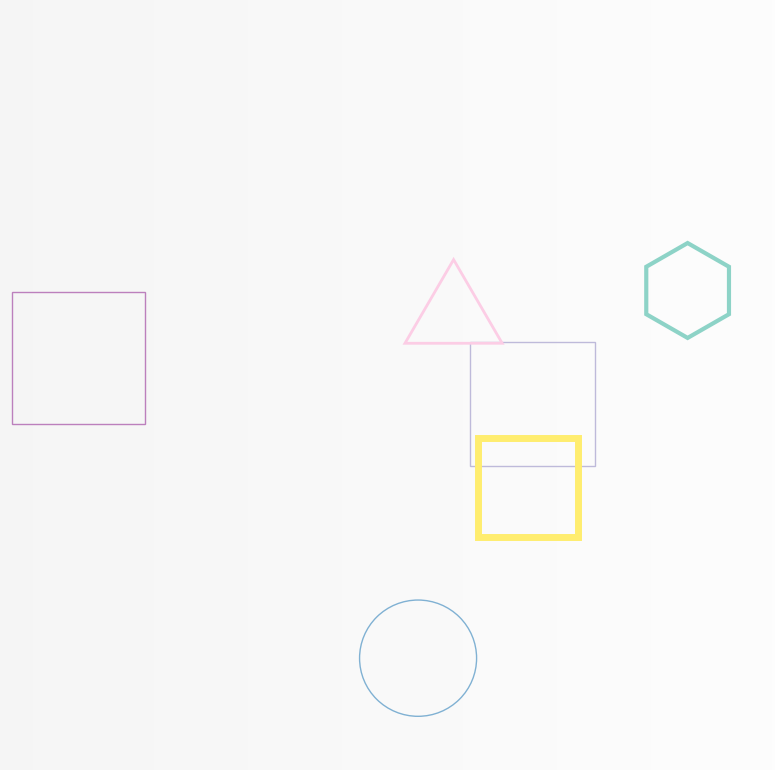[{"shape": "hexagon", "thickness": 1.5, "radius": 0.31, "center": [0.887, 0.623]}, {"shape": "square", "thickness": 0.5, "radius": 0.4, "center": [0.687, 0.475]}, {"shape": "circle", "thickness": 0.5, "radius": 0.38, "center": [0.539, 0.145]}, {"shape": "triangle", "thickness": 1, "radius": 0.36, "center": [0.585, 0.59]}, {"shape": "square", "thickness": 0.5, "radius": 0.43, "center": [0.102, 0.535]}, {"shape": "square", "thickness": 2.5, "radius": 0.32, "center": [0.681, 0.367]}]